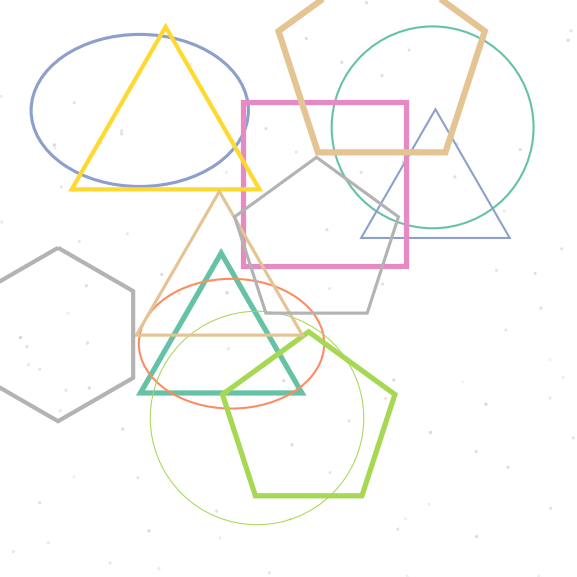[{"shape": "triangle", "thickness": 2.5, "radius": 0.81, "center": [0.383, 0.399]}, {"shape": "circle", "thickness": 1, "radius": 0.87, "center": [0.749, 0.779]}, {"shape": "oval", "thickness": 1, "radius": 0.8, "center": [0.401, 0.404]}, {"shape": "triangle", "thickness": 1, "radius": 0.74, "center": [0.754, 0.661]}, {"shape": "oval", "thickness": 1.5, "radius": 0.94, "center": [0.242, 0.808]}, {"shape": "square", "thickness": 2.5, "radius": 0.71, "center": [0.562, 0.681]}, {"shape": "circle", "thickness": 0.5, "radius": 0.92, "center": [0.445, 0.275]}, {"shape": "pentagon", "thickness": 2.5, "radius": 0.78, "center": [0.534, 0.268]}, {"shape": "triangle", "thickness": 2, "radius": 0.94, "center": [0.287, 0.765]}, {"shape": "pentagon", "thickness": 3, "radius": 0.94, "center": [0.661, 0.887]}, {"shape": "triangle", "thickness": 1.5, "radius": 0.83, "center": [0.38, 0.502]}, {"shape": "hexagon", "thickness": 2, "radius": 0.75, "center": [0.101, 0.42]}, {"shape": "pentagon", "thickness": 1.5, "radius": 0.75, "center": [0.548, 0.578]}]